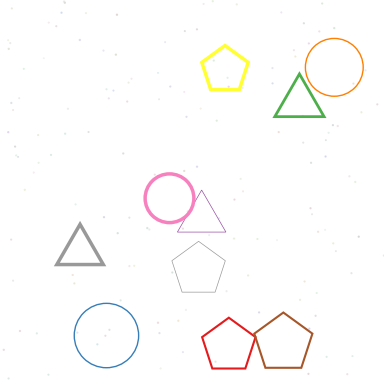[{"shape": "pentagon", "thickness": 1.5, "radius": 0.36, "center": [0.594, 0.102]}, {"shape": "circle", "thickness": 1, "radius": 0.42, "center": [0.276, 0.128]}, {"shape": "triangle", "thickness": 2, "radius": 0.37, "center": [0.778, 0.734]}, {"shape": "triangle", "thickness": 0.5, "radius": 0.36, "center": [0.524, 0.434]}, {"shape": "circle", "thickness": 1, "radius": 0.38, "center": [0.868, 0.825]}, {"shape": "pentagon", "thickness": 2.5, "radius": 0.32, "center": [0.584, 0.818]}, {"shape": "pentagon", "thickness": 1.5, "radius": 0.4, "center": [0.736, 0.109]}, {"shape": "circle", "thickness": 2.5, "radius": 0.32, "center": [0.44, 0.485]}, {"shape": "pentagon", "thickness": 0.5, "radius": 0.36, "center": [0.516, 0.3]}, {"shape": "triangle", "thickness": 2.5, "radius": 0.35, "center": [0.208, 0.348]}]